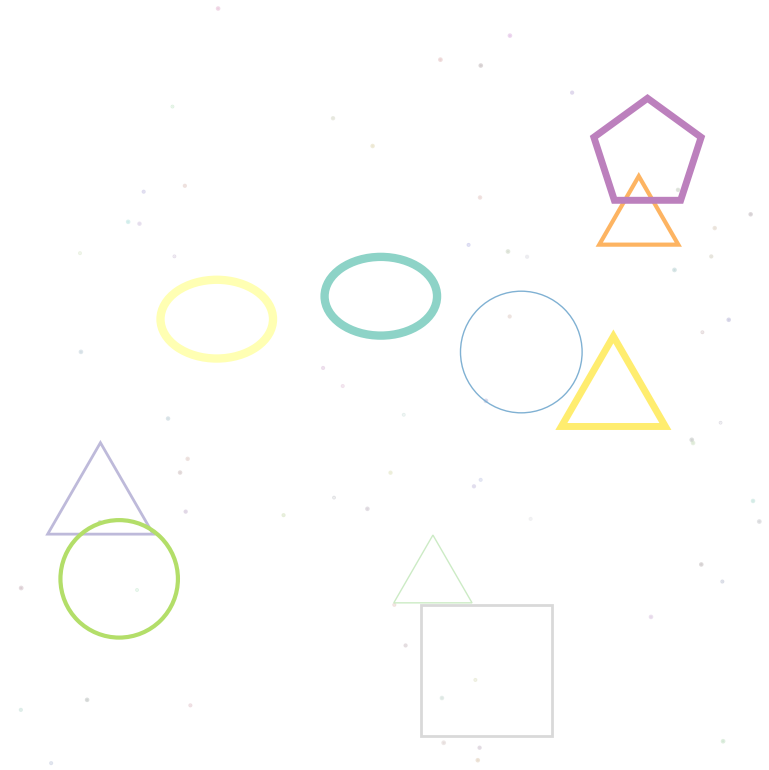[{"shape": "oval", "thickness": 3, "radius": 0.37, "center": [0.495, 0.615]}, {"shape": "oval", "thickness": 3, "radius": 0.37, "center": [0.282, 0.586]}, {"shape": "triangle", "thickness": 1, "radius": 0.4, "center": [0.13, 0.346]}, {"shape": "circle", "thickness": 0.5, "radius": 0.39, "center": [0.677, 0.543]}, {"shape": "triangle", "thickness": 1.5, "radius": 0.3, "center": [0.83, 0.712]}, {"shape": "circle", "thickness": 1.5, "radius": 0.38, "center": [0.155, 0.248]}, {"shape": "square", "thickness": 1, "radius": 0.42, "center": [0.631, 0.129]}, {"shape": "pentagon", "thickness": 2.5, "radius": 0.37, "center": [0.841, 0.799]}, {"shape": "triangle", "thickness": 0.5, "radius": 0.29, "center": [0.562, 0.246]}, {"shape": "triangle", "thickness": 2.5, "radius": 0.39, "center": [0.797, 0.485]}]